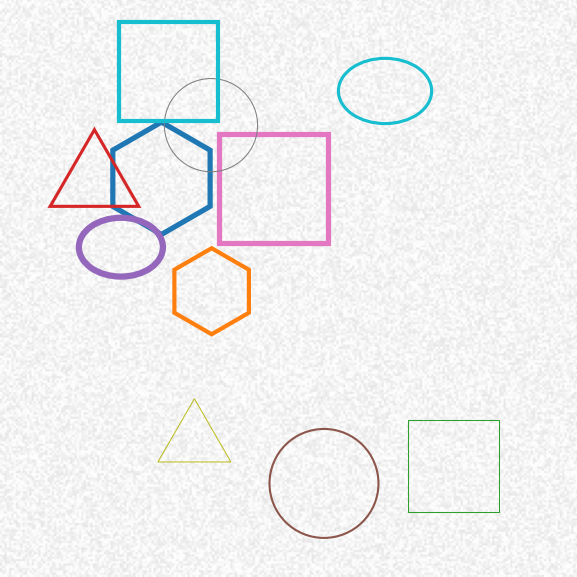[{"shape": "hexagon", "thickness": 2.5, "radius": 0.49, "center": [0.28, 0.69]}, {"shape": "hexagon", "thickness": 2, "radius": 0.37, "center": [0.366, 0.495]}, {"shape": "square", "thickness": 0.5, "radius": 0.4, "center": [0.786, 0.192]}, {"shape": "triangle", "thickness": 1.5, "radius": 0.44, "center": [0.164, 0.686]}, {"shape": "oval", "thickness": 3, "radius": 0.36, "center": [0.209, 0.571]}, {"shape": "circle", "thickness": 1, "radius": 0.47, "center": [0.561, 0.162]}, {"shape": "square", "thickness": 2.5, "radius": 0.47, "center": [0.474, 0.673]}, {"shape": "circle", "thickness": 0.5, "radius": 0.4, "center": [0.365, 0.782]}, {"shape": "triangle", "thickness": 0.5, "radius": 0.36, "center": [0.337, 0.236]}, {"shape": "oval", "thickness": 1.5, "radius": 0.4, "center": [0.667, 0.842]}, {"shape": "square", "thickness": 2, "radius": 0.43, "center": [0.291, 0.875]}]